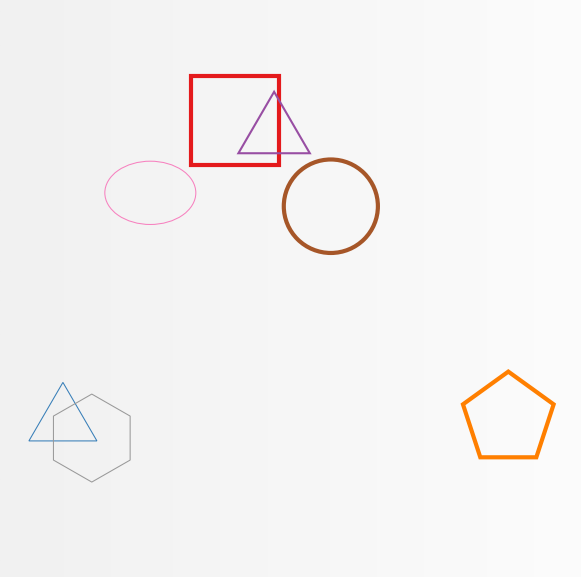[{"shape": "square", "thickness": 2, "radius": 0.38, "center": [0.404, 0.79]}, {"shape": "triangle", "thickness": 0.5, "radius": 0.34, "center": [0.108, 0.269]}, {"shape": "triangle", "thickness": 1, "radius": 0.35, "center": [0.472, 0.769]}, {"shape": "pentagon", "thickness": 2, "radius": 0.41, "center": [0.875, 0.274]}, {"shape": "circle", "thickness": 2, "radius": 0.4, "center": [0.569, 0.642]}, {"shape": "oval", "thickness": 0.5, "radius": 0.39, "center": [0.259, 0.665]}, {"shape": "hexagon", "thickness": 0.5, "radius": 0.38, "center": [0.158, 0.241]}]